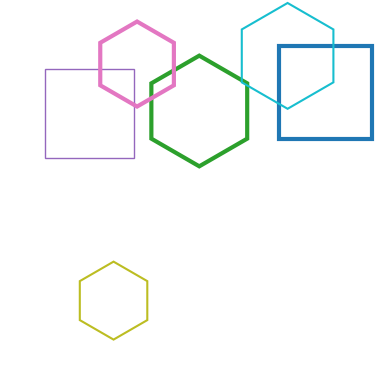[{"shape": "square", "thickness": 3, "radius": 0.6, "center": [0.845, 0.759]}, {"shape": "hexagon", "thickness": 3, "radius": 0.72, "center": [0.518, 0.712]}, {"shape": "square", "thickness": 1, "radius": 0.58, "center": [0.232, 0.705]}, {"shape": "hexagon", "thickness": 3, "radius": 0.55, "center": [0.356, 0.834]}, {"shape": "hexagon", "thickness": 1.5, "radius": 0.51, "center": [0.295, 0.219]}, {"shape": "hexagon", "thickness": 1.5, "radius": 0.69, "center": [0.747, 0.855]}]